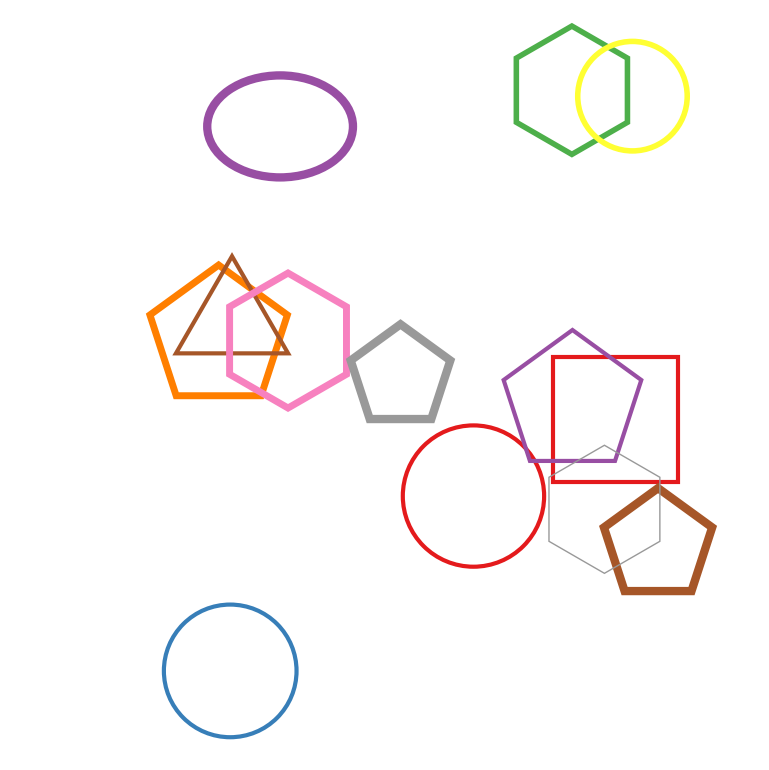[{"shape": "circle", "thickness": 1.5, "radius": 0.46, "center": [0.615, 0.356]}, {"shape": "square", "thickness": 1.5, "radius": 0.41, "center": [0.799, 0.456]}, {"shape": "circle", "thickness": 1.5, "radius": 0.43, "center": [0.299, 0.129]}, {"shape": "hexagon", "thickness": 2, "radius": 0.42, "center": [0.743, 0.883]}, {"shape": "pentagon", "thickness": 1.5, "radius": 0.47, "center": [0.743, 0.477]}, {"shape": "oval", "thickness": 3, "radius": 0.47, "center": [0.364, 0.836]}, {"shape": "pentagon", "thickness": 2.5, "radius": 0.47, "center": [0.284, 0.562]}, {"shape": "circle", "thickness": 2, "radius": 0.36, "center": [0.821, 0.875]}, {"shape": "pentagon", "thickness": 3, "radius": 0.37, "center": [0.855, 0.292]}, {"shape": "triangle", "thickness": 1.5, "radius": 0.42, "center": [0.301, 0.583]}, {"shape": "hexagon", "thickness": 2.5, "radius": 0.44, "center": [0.374, 0.558]}, {"shape": "pentagon", "thickness": 3, "radius": 0.34, "center": [0.52, 0.511]}, {"shape": "hexagon", "thickness": 0.5, "radius": 0.42, "center": [0.785, 0.339]}]